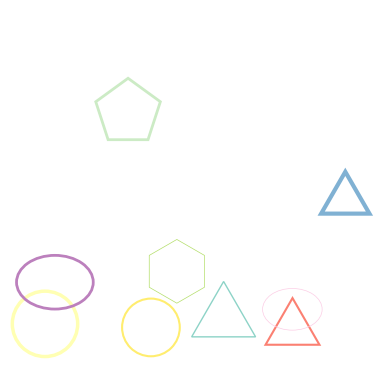[{"shape": "triangle", "thickness": 1, "radius": 0.48, "center": [0.581, 0.173]}, {"shape": "circle", "thickness": 2.5, "radius": 0.42, "center": [0.117, 0.159]}, {"shape": "triangle", "thickness": 1.5, "radius": 0.4, "center": [0.76, 0.145]}, {"shape": "triangle", "thickness": 3, "radius": 0.36, "center": [0.897, 0.481]}, {"shape": "hexagon", "thickness": 0.5, "radius": 0.41, "center": [0.459, 0.295]}, {"shape": "oval", "thickness": 0.5, "radius": 0.39, "center": [0.759, 0.197]}, {"shape": "oval", "thickness": 2, "radius": 0.5, "center": [0.143, 0.267]}, {"shape": "pentagon", "thickness": 2, "radius": 0.44, "center": [0.333, 0.708]}, {"shape": "circle", "thickness": 1.5, "radius": 0.37, "center": [0.392, 0.15]}]